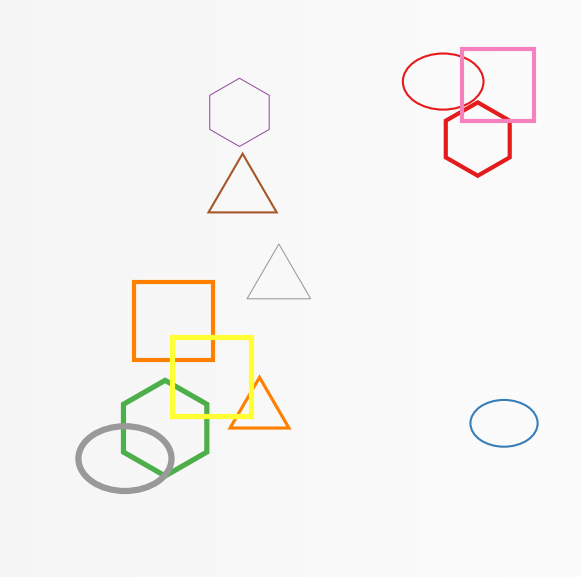[{"shape": "hexagon", "thickness": 2, "radius": 0.32, "center": [0.822, 0.758]}, {"shape": "oval", "thickness": 1, "radius": 0.35, "center": [0.762, 0.858]}, {"shape": "oval", "thickness": 1, "radius": 0.29, "center": [0.867, 0.266]}, {"shape": "hexagon", "thickness": 2.5, "radius": 0.41, "center": [0.284, 0.258]}, {"shape": "hexagon", "thickness": 0.5, "radius": 0.3, "center": [0.412, 0.805]}, {"shape": "triangle", "thickness": 1.5, "radius": 0.29, "center": [0.446, 0.287]}, {"shape": "square", "thickness": 2, "radius": 0.34, "center": [0.299, 0.443]}, {"shape": "square", "thickness": 2.5, "radius": 0.34, "center": [0.364, 0.347]}, {"shape": "triangle", "thickness": 1, "radius": 0.34, "center": [0.417, 0.665]}, {"shape": "square", "thickness": 2, "radius": 0.31, "center": [0.857, 0.852]}, {"shape": "oval", "thickness": 3, "radius": 0.4, "center": [0.215, 0.205]}, {"shape": "triangle", "thickness": 0.5, "radius": 0.32, "center": [0.48, 0.513]}]